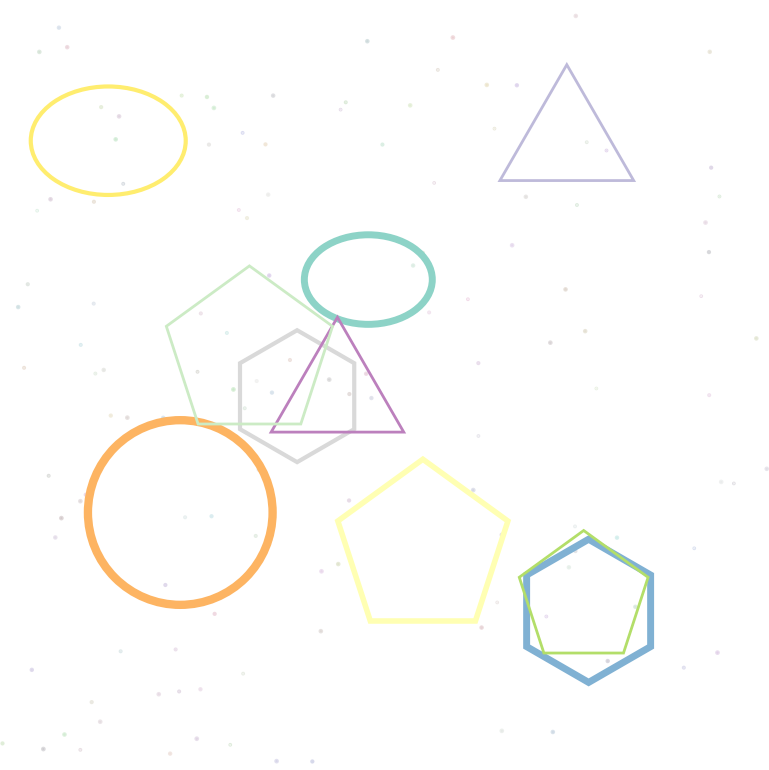[{"shape": "oval", "thickness": 2.5, "radius": 0.42, "center": [0.478, 0.637]}, {"shape": "pentagon", "thickness": 2, "radius": 0.58, "center": [0.549, 0.287]}, {"shape": "triangle", "thickness": 1, "radius": 0.5, "center": [0.736, 0.816]}, {"shape": "hexagon", "thickness": 2.5, "radius": 0.46, "center": [0.764, 0.207]}, {"shape": "circle", "thickness": 3, "radius": 0.6, "center": [0.234, 0.334]}, {"shape": "pentagon", "thickness": 1, "radius": 0.44, "center": [0.758, 0.223]}, {"shape": "hexagon", "thickness": 1.5, "radius": 0.43, "center": [0.386, 0.485]}, {"shape": "triangle", "thickness": 1, "radius": 0.5, "center": [0.438, 0.489]}, {"shape": "pentagon", "thickness": 1, "radius": 0.57, "center": [0.324, 0.541]}, {"shape": "oval", "thickness": 1.5, "radius": 0.5, "center": [0.141, 0.817]}]